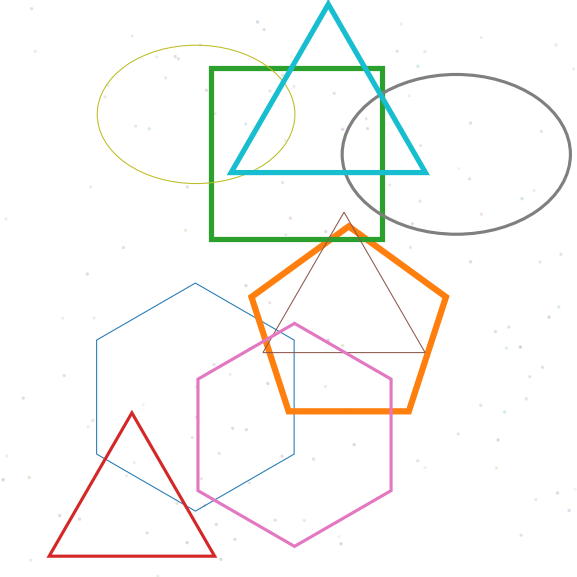[{"shape": "hexagon", "thickness": 0.5, "radius": 0.99, "center": [0.338, 0.312]}, {"shape": "pentagon", "thickness": 3, "radius": 0.89, "center": [0.604, 0.43]}, {"shape": "square", "thickness": 2.5, "radius": 0.74, "center": [0.513, 0.733]}, {"shape": "triangle", "thickness": 1.5, "radius": 0.83, "center": [0.228, 0.119]}, {"shape": "triangle", "thickness": 0.5, "radius": 0.81, "center": [0.596, 0.47]}, {"shape": "hexagon", "thickness": 1.5, "radius": 0.97, "center": [0.51, 0.246]}, {"shape": "oval", "thickness": 1.5, "radius": 0.99, "center": [0.79, 0.732]}, {"shape": "oval", "thickness": 0.5, "radius": 0.86, "center": [0.34, 0.801]}, {"shape": "triangle", "thickness": 2.5, "radius": 0.97, "center": [0.568, 0.797]}]